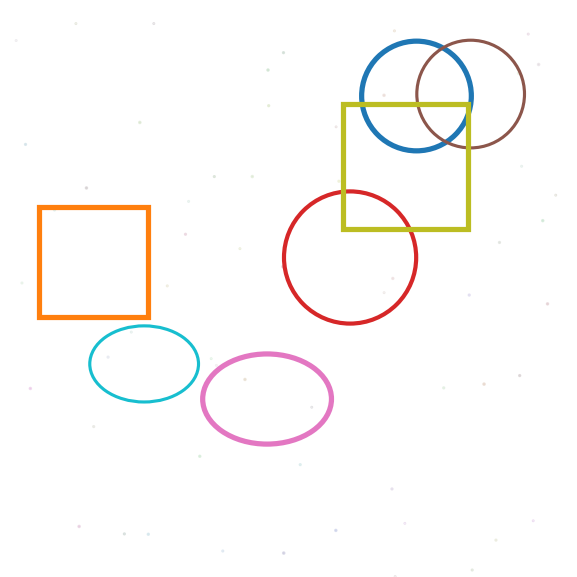[{"shape": "circle", "thickness": 2.5, "radius": 0.47, "center": [0.721, 0.833]}, {"shape": "square", "thickness": 2.5, "radius": 0.47, "center": [0.161, 0.546]}, {"shape": "circle", "thickness": 2, "radius": 0.57, "center": [0.606, 0.553]}, {"shape": "circle", "thickness": 1.5, "radius": 0.47, "center": [0.815, 0.836]}, {"shape": "oval", "thickness": 2.5, "radius": 0.56, "center": [0.462, 0.308]}, {"shape": "square", "thickness": 2.5, "radius": 0.54, "center": [0.702, 0.711]}, {"shape": "oval", "thickness": 1.5, "radius": 0.47, "center": [0.25, 0.369]}]